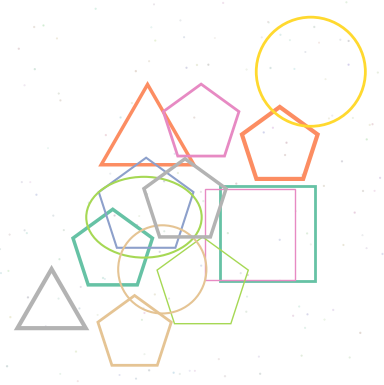[{"shape": "pentagon", "thickness": 2.5, "radius": 0.54, "center": [0.293, 0.348]}, {"shape": "square", "thickness": 2, "radius": 0.62, "center": [0.694, 0.394]}, {"shape": "pentagon", "thickness": 3, "radius": 0.52, "center": [0.727, 0.619]}, {"shape": "triangle", "thickness": 2.5, "radius": 0.7, "center": [0.383, 0.642]}, {"shape": "pentagon", "thickness": 1.5, "radius": 0.65, "center": [0.38, 0.461]}, {"shape": "pentagon", "thickness": 2, "radius": 0.52, "center": [0.522, 0.678]}, {"shape": "square", "thickness": 1, "radius": 0.59, "center": [0.649, 0.391]}, {"shape": "oval", "thickness": 1.5, "radius": 0.75, "center": [0.374, 0.436]}, {"shape": "pentagon", "thickness": 1, "radius": 0.62, "center": [0.526, 0.26]}, {"shape": "circle", "thickness": 2, "radius": 0.71, "center": [0.807, 0.814]}, {"shape": "circle", "thickness": 1.5, "radius": 0.57, "center": [0.422, 0.3]}, {"shape": "pentagon", "thickness": 2, "radius": 0.5, "center": [0.35, 0.132]}, {"shape": "pentagon", "thickness": 2.5, "radius": 0.56, "center": [0.481, 0.475]}, {"shape": "triangle", "thickness": 3, "radius": 0.51, "center": [0.134, 0.199]}]